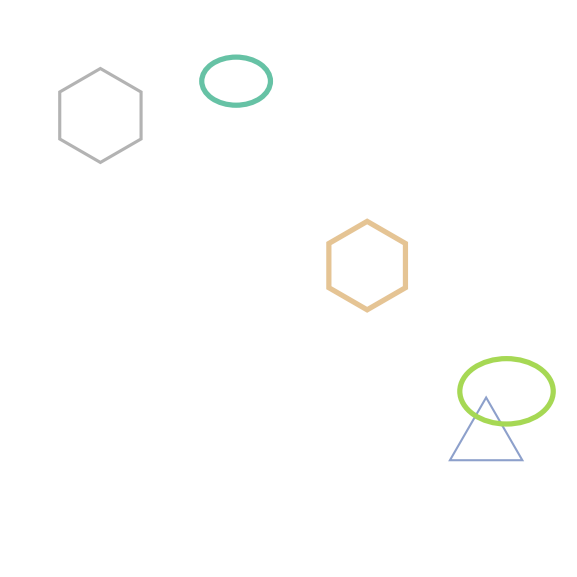[{"shape": "oval", "thickness": 2.5, "radius": 0.3, "center": [0.409, 0.859]}, {"shape": "triangle", "thickness": 1, "radius": 0.36, "center": [0.842, 0.238]}, {"shape": "oval", "thickness": 2.5, "radius": 0.4, "center": [0.877, 0.322]}, {"shape": "hexagon", "thickness": 2.5, "radius": 0.38, "center": [0.636, 0.539]}, {"shape": "hexagon", "thickness": 1.5, "radius": 0.41, "center": [0.174, 0.799]}]